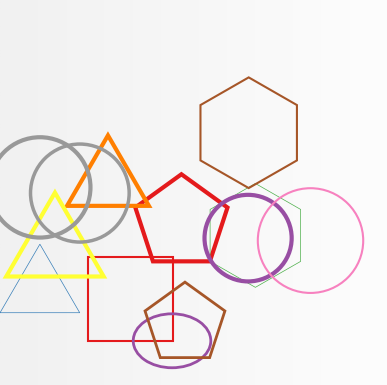[{"shape": "square", "thickness": 1.5, "radius": 0.55, "center": [0.337, 0.223]}, {"shape": "pentagon", "thickness": 3, "radius": 0.63, "center": [0.468, 0.422]}, {"shape": "triangle", "thickness": 0.5, "radius": 0.59, "center": [0.103, 0.247]}, {"shape": "hexagon", "thickness": 0.5, "radius": 0.67, "center": [0.659, 0.389]}, {"shape": "oval", "thickness": 2, "radius": 0.5, "center": [0.444, 0.115]}, {"shape": "circle", "thickness": 3, "radius": 0.56, "center": [0.64, 0.381]}, {"shape": "triangle", "thickness": 3, "radius": 0.61, "center": [0.279, 0.526]}, {"shape": "triangle", "thickness": 3, "radius": 0.73, "center": [0.142, 0.354]}, {"shape": "hexagon", "thickness": 1.5, "radius": 0.72, "center": [0.642, 0.655]}, {"shape": "pentagon", "thickness": 2, "radius": 0.54, "center": [0.477, 0.159]}, {"shape": "circle", "thickness": 1.5, "radius": 0.68, "center": [0.801, 0.375]}, {"shape": "circle", "thickness": 3, "radius": 0.65, "center": [0.103, 0.513]}, {"shape": "circle", "thickness": 2.5, "radius": 0.64, "center": [0.206, 0.499]}]